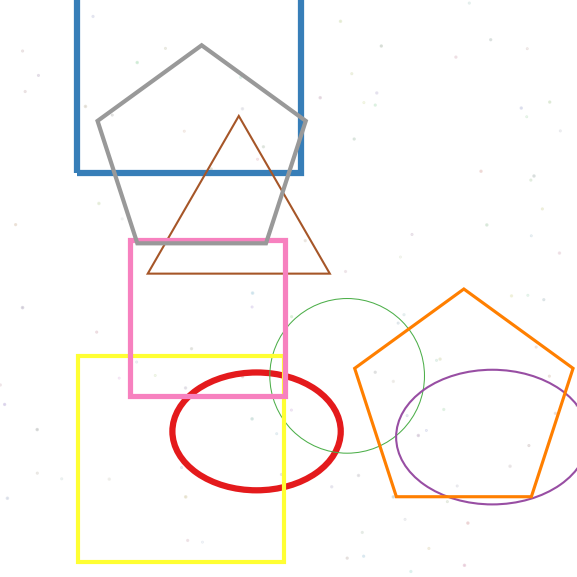[{"shape": "oval", "thickness": 3, "radius": 0.73, "center": [0.444, 0.252]}, {"shape": "square", "thickness": 3, "radius": 0.97, "center": [0.327, 0.894]}, {"shape": "circle", "thickness": 0.5, "radius": 0.67, "center": [0.601, 0.348]}, {"shape": "oval", "thickness": 1, "radius": 0.83, "center": [0.852, 0.242]}, {"shape": "pentagon", "thickness": 1.5, "radius": 0.99, "center": [0.803, 0.3]}, {"shape": "square", "thickness": 2, "radius": 0.89, "center": [0.314, 0.204]}, {"shape": "triangle", "thickness": 1, "radius": 0.91, "center": [0.413, 0.616]}, {"shape": "square", "thickness": 2.5, "radius": 0.67, "center": [0.359, 0.449]}, {"shape": "pentagon", "thickness": 2, "radius": 0.95, "center": [0.349, 0.731]}]